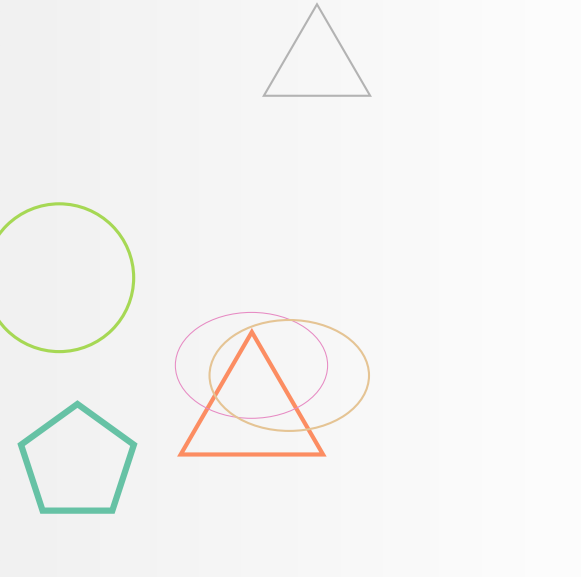[{"shape": "pentagon", "thickness": 3, "radius": 0.51, "center": [0.133, 0.197]}, {"shape": "triangle", "thickness": 2, "radius": 0.71, "center": [0.433, 0.283]}, {"shape": "oval", "thickness": 0.5, "radius": 0.65, "center": [0.433, 0.366]}, {"shape": "circle", "thickness": 1.5, "radius": 0.64, "center": [0.102, 0.518]}, {"shape": "oval", "thickness": 1, "radius": 0.69, "center": [0.498, 0.349]}, {"shape": "triangle", "thickness": 1, "radius": 0.53, "center": [0.545, 0.886]}]